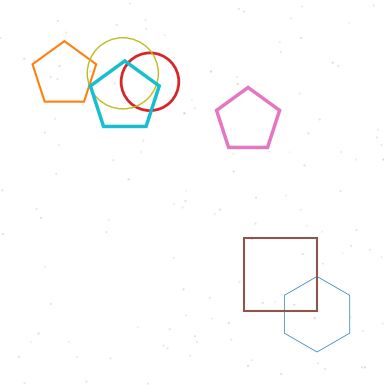[{"shape": "hexagon", "thickness": 0.5, "radius": 0.49, "center": [0.823, 0.184]}, {"shape": "pentagon", "thickness": 1.5, "radius": 0.43, "center": [0.167, 0.806]}, {"shape": "circle", "thickness": 2, "radius": 0.37, "center": [0.39, 0.788]}, {"shape": "square", "thickness": 1.5, "radius": 0.47, "center": [0.728, 0.286]}, {"shape": "pentagon", "thickness": 2.5, "radius": 0.43, "center": [0.644, 0.687]}, {"shape": "circle", "thickness": 1, "radius": 0.46, "center": [0.319, 0.81]}, {"shape": "pentagon", "thickness": 2.5, "radius": 0.47, "center": [0.324, 0.748]}]